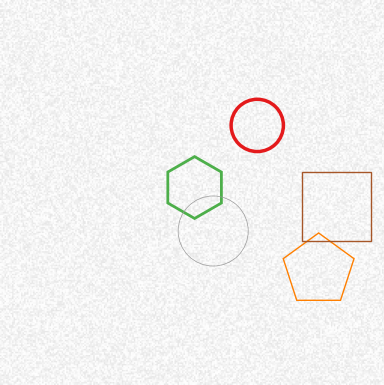[{"shape": "circle", "thickness": 2.5, "radius": 0.34, "center": [0.668, 0.674]}, {"shape": "hexagon", "thickness": 2, "radius": 0.4, "center": [0.505, 0.513]}, {"shape": "pentagon", "thickness": 1, "radius": 0.48, "center": [0.828, 0.298]}, {"shape": "square", "thickness": 1, "radius": 0.45, "center": [0.874, 0.464]}, {"shape": "circle", "thickness": 0.5, "radius": 0.45, "center": [0.554, 0.4]}]